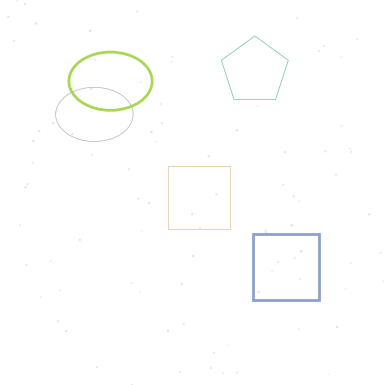[{"shape": "pentagon", "thickness": 0.5, "radius": 0.46, "center": [0.662, 0.815]}, {"shape": "square", "thickness": 2, "radius": 0.43, "center": [0.743, 0.307]}, {"shape": "oval", "thickness": 2, "radius": 0.54, "center": [0.287, 0.789]}, {"shape": "square", "thickness": 0.5, "radius": 0.4, "center": [0.517, 0.487]}, {"shape": "oval", "thickness": 0.5, "radius": 0.5, "center": [0.245, 0.703]}]